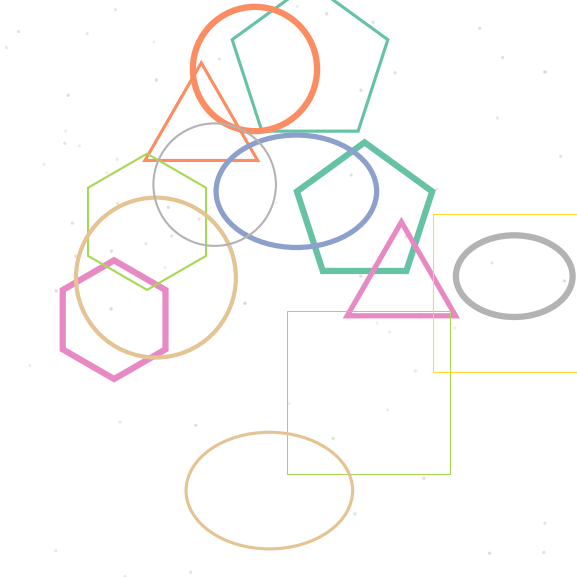[{"shape": "pentagon", "thickness": 1.5, "radius": 0.71, "center": [0.537, 0.887]}, {"shape": "pentagon", "thickness": 3, "radius": 0.62, "center": [0.631, 0.63]}, {"shape": "circle", "thickness": 3, "radius": 0.54, "center": [0.441, 0.88]}, {"shape": "triangle", "thickness": 1.5, "radius": 0.56, "center": [0.348, 0.778]}, {"shape": "oval", "thickness": 2.5, "radius": 0.7, "center": [0.513, 0.668]}, {"shape": "hexagon", "thickness": 3, "radius": 0.51, "center": [0.198, 0.446]}, {"shape": "triangle", "thickness": 2.5, "radius": 0.54, "center": [0.695, 0.506]}, {"shape": "hexagon", "thickness": 1, "radius": 0.59, "center": [0.255, 0.615]}, {"shape": "square", "thickness": 0.5, "radius": 0.7, "center": [0.638, 0.32]}, {"shape": "square", "thickness": 0.5, "radius": 0.69, "center": [0.888, 0.492]}, {"shape": "circle", "thickness": 2, "radius": 0.69, "center": [0.27, 0.518]}, {"shape": "oval", "thickness": 1.5, "radius": 0.72, "center": [0.466, 0.15]}, {"shape": "circle", "thickness": 1, "radius": 0.53, "center": [0.372, 0.679]}, {"shape": "oval", "thickness": 3, "radius": 0.51, "center": [0.891, 0.521]}]